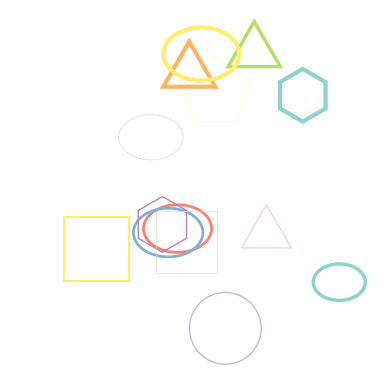[{"shape": "oval", "thickness": 2.5, "radius": 0.34, "center": [0.881, 0.267]}, {"shape": "hexagon", "thickness": 3, "radius": 0.34, "center": [0.786, 0.753]}, {"shape": "pentagon", "thickness": 0.5, "radius": 0.47, "center": [0.558, 0.761]}, {"shape": "circle", "thickness": 1, "radius": 0.47, "center": [0.585, 0.147]}, {"shape": "oval", "thickness": 2, "radius": 0.44, "center": [0.461, 0.406]}, {"shape": "oval", "thickness": 2, "radius": 0.45, "center": [0.437, 0.396]}, {"shape": "triangle", "thickness": 3, "radius": 0.39, "center": [0.492, 0.814]}, {"shape": "triangle", "thickness": 2.5, "radius": 0.39, "center": [0.66, 0.866]}, {"shape": "triangle", "thickness": 1, "radius": 0.37, "center": [0.692, 0.393]}, {"shape": "oval", "thickness": 0.5, "radius": 0.42, "center": [0.392, 0.643]}, {"shape": "hexagon", "thickness": 1, "radius": 0.36, "center": [0.422, 0.417]}, {"shape": "square", "thickness": 0.5, "radius": 0.4, "center": [0.484, 0.371]}, {"shape": "oval", "thickness": 3, "radius": 0.49, "center": [0.523, 0.86]}, {"shape": "square", "thickness": 1.5, "radius": 0.42, "center": [0.251, 0.353]}]